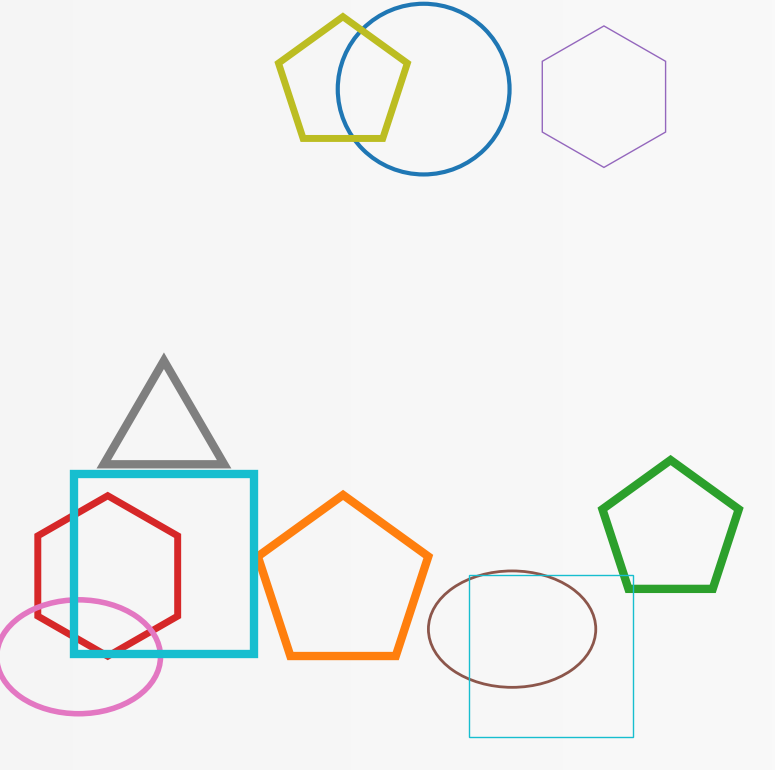[{"shape": "circle", "thickness": 1.5, "radius": 0.55, "center": [0.547, 0.884]}, {"shape": "pentagon", "thickness": 3, "radius": 0.58, "center": [0.443, 0.242]}, {"shape": "pentagon", "thickness": 3, "radius": 0.46, "center": [0.865, 0.31]}, {"shape": "hexagon", "thickness": 2.5, "radius": 0.52, "center": [0.139, 0.252]}, {"shape": "hexagon", "thickness": 0.5, "radius": 0.46, "center": [0.779, 0.874]}, {"shape": "oval", "thickness": 1, "radius": 0.54, "center": [0.661, 0.183]}, {"shape": "oval", "thickness": 2, "radius": 0.53, "center": [0.101, 0.147]}, {"shape": "triangle", "thickness": 3, "radius": 0.45, "center": [0.212, 0.442]}, {"shape": "pentagon", "thickness": 2.5, "radius": 0.44, "center": [0.442, 0.891]}, {"shape": "square", "thickness": 3, "radius": 0.58, "center": [0.211, 0.268]}, {"shape": "square", "thickness": 0.5, "radius": 0.53, "center": [0.711, 0.148]}]